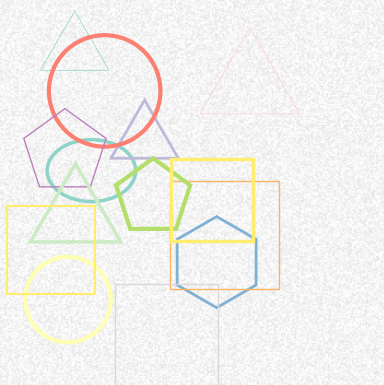[{"shape": "oval", "thickness": 2.5, "radius": 0.57, "center": [0.237, 0.557]}, {"shape": "triangle", "thickness": 0.5, "radius": 0.51, "center": [0.194, 0.869]}, {"shape": "circle", "thickness": 3, "radius": 0.55, "center": [0.177, 0.222]}, {"shape": "triangle", "thickness": 2, "radius": 0.5, "center": [0.376, 0.639]}, {"shape": "circle", "thickness": 3, "radius": 0.72, "center": [0.272, 0.764]}, {"shape": "hexagon", "thickness": 2, "radius": 0.59, "center": [0.563, 0.319]}, {"shape": "square", "thickness": 1, "radius": 0.7, "center": [0.583, 0.39]}, {"shape": "pentagon", "thickness": 3, "radius": 0.51, "center": [0.398, 0.488]}, {"shape": "triangle", "thickness": 0.5, "radius": 0.75, "center": [0.649, 0.779]}, {"shape": "square", "thickness": 1, "radius": 0.67, "center": [0.432, 0.129]}, {"shape": "pentagon", "thickness": 1, "radius": 0.56, "center": [0.169, 0.606]}, {"shape": "triangle", "thickness": 2.5, "radius": 0.68, "center": [0.196, 0.439]}, {"shape": "square", "thickness": 2.5, "radius": 0.53, "center": [0.551, 0.481]}, {"shape": "square", "thickness": 1.5, "radius": 0.57, "center": [0.132, 0.351]}]